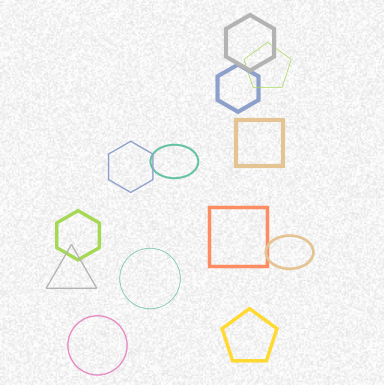[{"shape": "oval", "thickness": 1.5, "radius": 0.31, "center": [0.453, 0.581]}, {"shape": "circle", "thickness": 0.5, "radius": 0.39, "center": [0.39, 0.277]}, {"shape": "square", "thickness": 2.5, "radius": 0.38, "center": [0.618, 0.385]}, {"shape": "hexagon", "thickness": 1, "radius": 0.33, "center": [0.34, 0.567]}, {"shape": "hexagon", "thickness": 3, "radius": 0.31, "center": [0.618, 0.771]}, {"shape": "circle", "thickness": 1, "radius": 0.38, "center": [0.253, 0.103]}, {"shape": "pentagon", "thickness": 0.5, "radius": 0.32, "center": [0.695, 0.826]}, {"shape": "hexagon", "thickness": 2.5, "radius": 0.32, "center": [0.203, 0.389]}, {"shape": "pentagon", "thickness": 2.5, "radius": 0.37, "center": [0.648, 0.123]}, {"shape": "oval", "thickness": 2, "radius": 0.31, "center": [0.752, 0.345]}, {"shape": "square", "thickness": 3, "radius": 0.3, "center": [0.674, 0.629]}, {"shape": "hexagon", "thickness": 3, "radius": 0.36, "center": [0.649, 0.889]}, {"shape": "triangle", "thickness": 1, "radius": 0.38, "center": [0.186, 0.289]}]